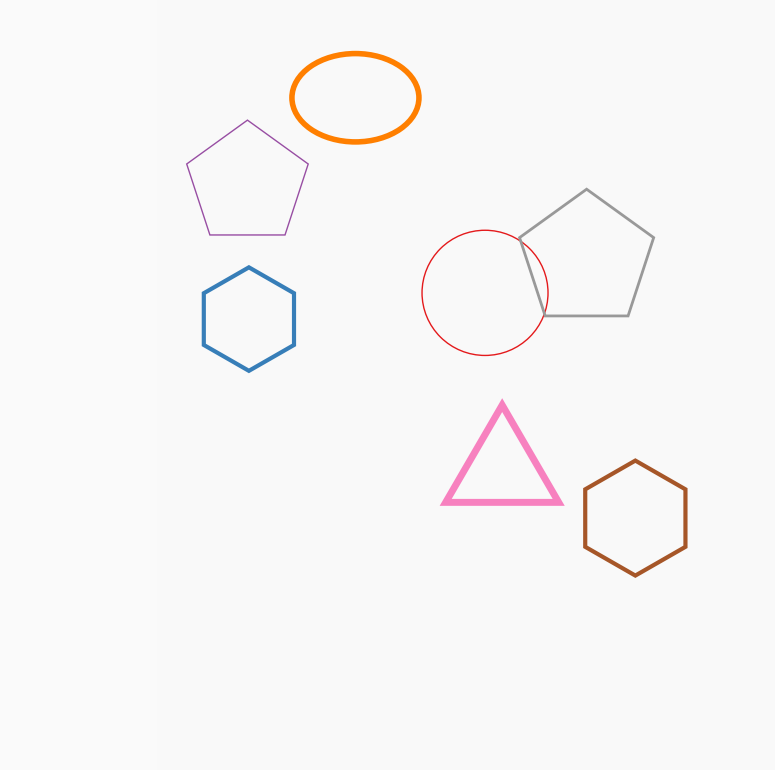[{"shape": "circle", "thickness": 0.5, "radius": 0.41, "center": [0.626, 0.62]}, {"shape": "hexagon", "thickness": 1.5, "radius": 0.34, "center": [0.321, 0.586]}, {"shape": "pentagon", "thickness": 0.5, "radius": 0.41, "center": [0.319, 0.762]}, {"shape": "oval", "thickness": 2, "radius": 0.41, "center": [0.459, 0.873]}, {"shape": "hexagon", "thickness": 1.5, "radius": 0.37, "center": [0.82, 0.327]}, {"shape": "triangle", "thickness": 2.5, "radius": 0.42, "center": [0.648, 0.39]}, {"shape": "pentagon", "thickness": 1, "radius": 0.45, "center": [0.757, 0.663]}]